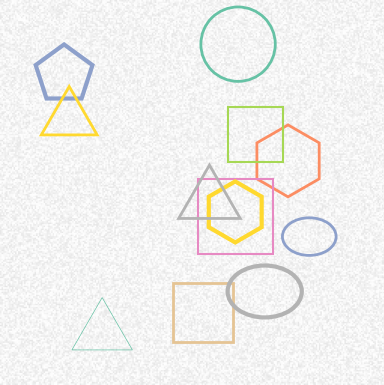[{"shape": "circle", "thickness": 2, "radius": 0.48, "center": [0.618, 0.885]}, {"shape": "triangle", "thickness": 0.5, "radius": 0.45, "center": [0.265, 0.136]}, {"shape": "hexagon", "thickness": 2, "radius": 0.47, "center": [0.748, 0.582]}, {"shape": "oval", "thickness": 2, "radius": 0.35, "center": [0.803, 0.385]}, {"shape": "pentagon", "thickness": 3, "radius": 0.39, "center": [0.166, 0.807]}, {"shape": "square", "thickness": 1.5, "radius": 0.49, "center": [0.612, 0.438]}, {"shape": "square", "thickness": 1.5, "radius": 0.36, "center": [0.664, 0.65]}, {"shape": "triangle", "thickness": 2, "radius": 0.42, "center": [0.18, 0.692]}, {"shape": "hexagon", "thickness": 3, "radius": 0.4, "center": [0.611, 0.45]}, {"shape": "square", "thickness": 2, "radius": 0.38, "center": [0.527, 0.188]}, {"shape": "triangle", "thickness": 2, "radius": 0.46, "center": [0.544, 0.479]}, {"shape": "oval", "thickness": 3, "radius": 0.48, "center": [0.688, 0.243]}]